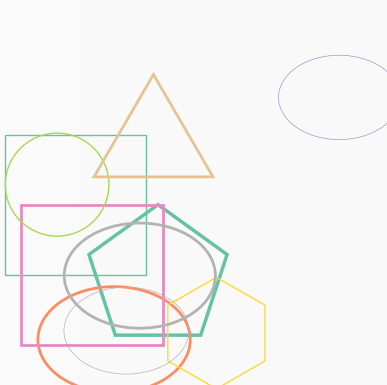[{"shape": "pentagon", "thickness": 2.5, "radius": 0.94, "center": [0.408, 0.281]}, {"shape": "square", "thickness": 1, "radius": 0.91, "center": [0.195, 0.468]}, {"shape": "oval", "thickness": 2, "radius": 0.98, "center": [0.294, 0.118]}, {"shape": "oval", "thickness": 0.5, "radius": 0.78, "center": [0.875, 0.747]}, {"shape": "square", "thickness": 2, "radius": 0.91, "center": [0.238, 0.286]}, {"shape": "circle", "thickness": 1, "radius": 0.67, "center": [0.147, 0.52]}, {"shape": "hexagon", "thickness": 1, "radius": 0.72, "center": [0.559, 0.135]}, {"shape": "triangle", "thickness": 2, "radius": 0.89, "center": [0.396, 0.629]}, {"shape": "oval", "thickness": 0.5, "radius": 0.81, "center": [0.326, 0.141]}, {"shape": "oval", "thickness": 2, "radius": 0.98, "center": [0.361, 0.284]}]